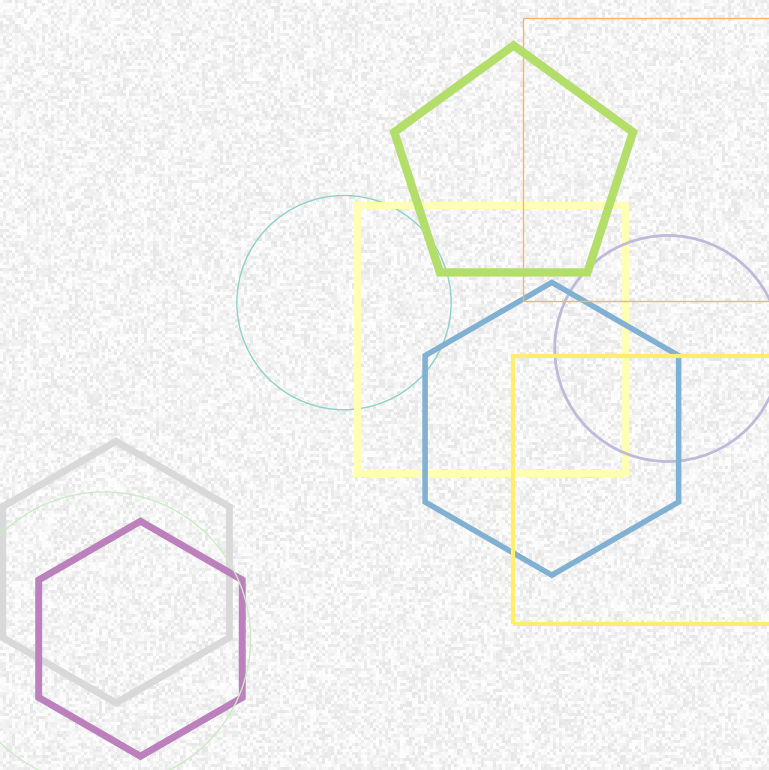[{"shape": "circle", "thickness": 0.5, "radius": 0.7, "center": [0.447, 0.607]}, {"shape": "square", "thickness": 2.5, "radius": 0.87, "center": [0.638, 0.56]}, {"shape": "circle", "thickness": 1, "radius": 0.73, "center": [0.867, 0.547]}, {"shape": "hexagon", "thickness": 2, "radius": 0.95, "center": [0.717, 0.443]}, {"shape": "square", "thickness": 0.5, "radius": 0.92, "center": [0.864, 0.792]}, {"shape": "pentagon", "thickness": 3, "radius": 0.81, "center": [0.667, 0.778]}, {"shape": "hexagon", "thickness": 2.5, "radius": 0.85, "center": [0.151, 0.257]}, {"shape": "hexagon", "thickness": 2.5, "radius": 0.76, "center": [0.182, 0.17]}, {"shape": "circle", "thickness": 0.5, "radius": 0.95, "center": [0.135, 0.171]}, {"shape": "square", "thickness": 1.5, "radius": 0.87, "center": [0.841, 0.363]}]